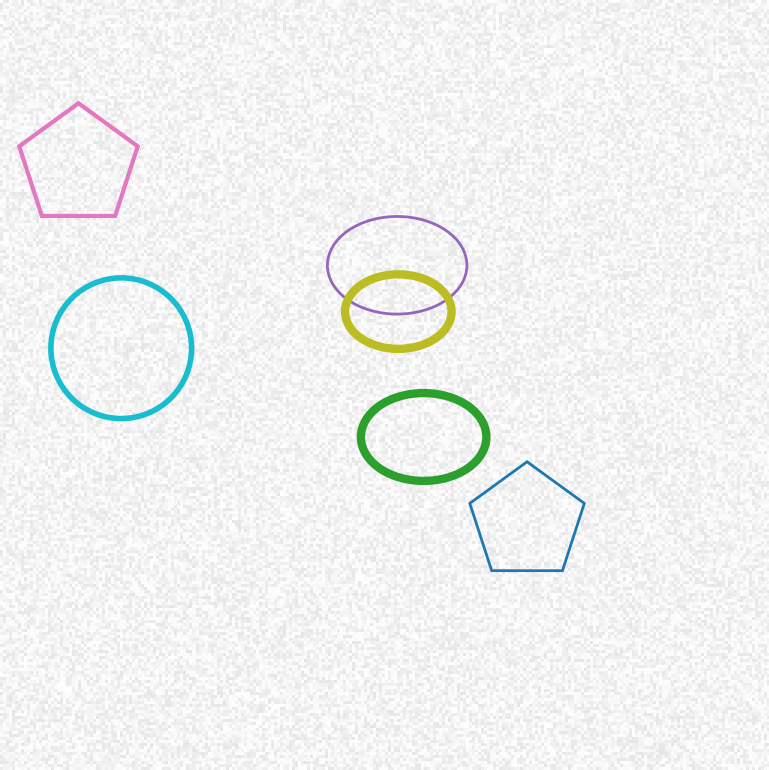[{"shape": "pentagon", "thickness": 1, "radius": 0.39, "center": [0.684, 0.322]}, {"shape": "oval", "thickness": 3, "radius": 0.41, "center": [0.55, 0.432]}, {"shape": "oval", "thickness": 1, "radius": 0.45, "center": [0.516, 0.655]}, {"shape": "pentagon", "thickness": 1.5, "radius": 0.4, "center": [0.102, 0.785]}, {"shape": "oval", "thickness": 3, "radius": 0.35, "center": [0.517, 0.595]}, {"shape": "circle", "thickness": 2, "radius": 0.46, "center": [0.157, 0.548]}]